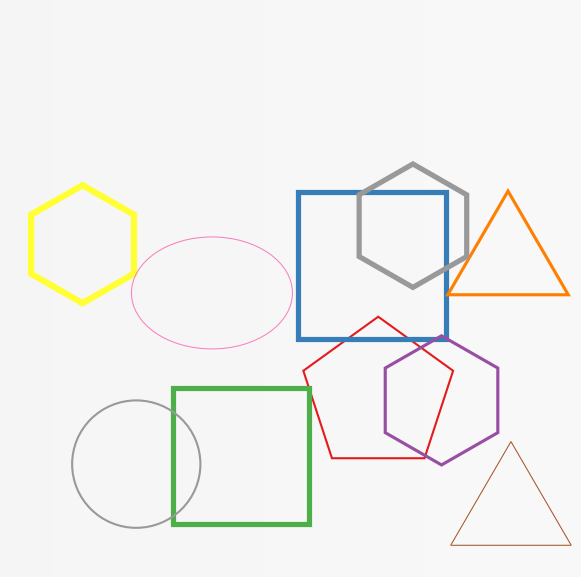[{"shape": "pentagon", "thickness": 1, "radius": 0.68, "center": [0.651, 0.315]}, {"shape": "square", "thickness": 2.5, "radius": 0.64, "center": [0.64, 0.54]}, {"shape": "square", "thickness": 2.5, "radius": 0.59, "center": [0.415, 0.21]}, {"shape": "hexagon", "thickness": 1.5, "radius": 0.56, "center": [0.76, 0.306]}, {"shape": "triangle", "thickness": 1.5, "radius": 0.6, "center": [0.874, 0.549]}, {"shape": "hexagon", "thickness": 3, "radius": 0.51, "center": [0.142, 0.576]}, {"shape": "triangle", "thickness": 0.5, "radius": 0.6, "center": [0.879, 0.115]}, {"shape": "oval", "thickness": 0.5, "radius": 0.69, "center": [0.365, 0.492]}, {"shape": "circle", "thickness": 1, "radius": 0.55, "center": [0.234, 0.195]}, {"shape": "hexagon", "thickness": 2.5, "radius": 0.53, "center": [0.71, 0.608]}]